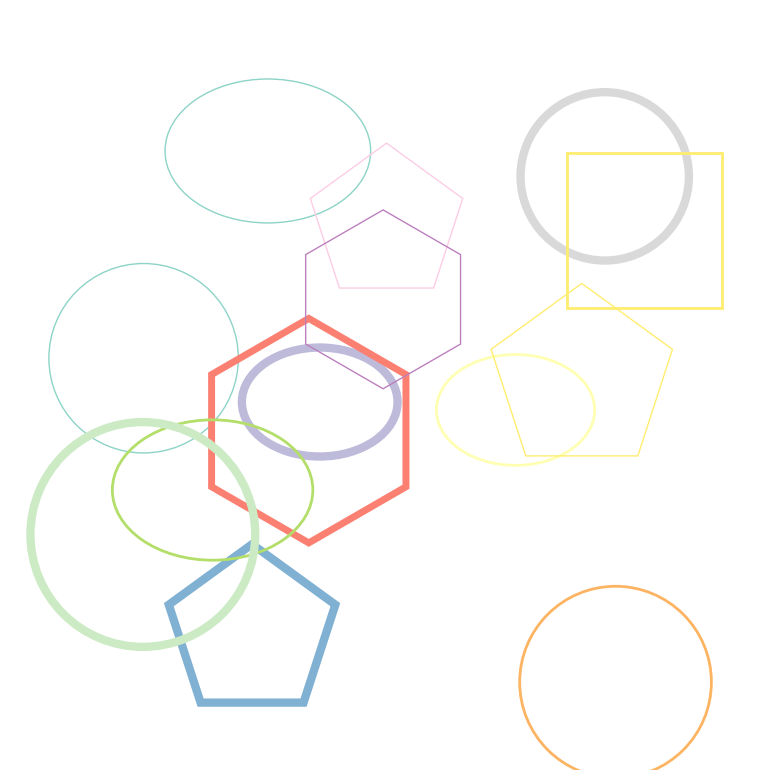[{"shape": "oval", "thickness": 0.5, "radius": 0.67, "center": [0.348, 0.804]}, {"shape": "circle", "thickness": 0.5, "radius": 0.62, "center": [0.187, 0.535]}, {"shape": "oval", "thickness": 1, "radius": 0.51, "center": [0.67, 0.468]}, {"shape": "oval", "thickness": 3, "radius": 0.51, "center": [0.415, 0.478]}, {"shape": "hexagon", "thickness": 2.5, "radius": 0.73, "center": [0.401, 0.441]}, {"shape": "pentagon", "thickness": 3, "radius": 0.57, "center": [0.327, 0.18]}, {"shape": "circle", "thickness": 1, "radius": 0.62, "center": [0.799, 0.114]}, {"shape": "oval", "thickness": 1, "radius": 0.65, "center": [0.276, 0.364]}, {"shape": "pentagon", "thickness": 0.5, "radius": 0.52, "center": [0.502, 0.71]}, {"shape": "circle", "thickness": 3, "radius": 0.55, "center": [0.785, 0.771]}, {"shape": "hexagon", "thickness": 0.5, "radius": 0.58, "center": [0.498, 0.611]}, {"shape": "circle", "thickness": 3, "radius": 0.73, "center": [0.186, 0.306]}, {"shape": "pentagon", "thickness": 0.5, "radius": 0.62, "center": [0.756, 0.508]}, {"shape": "square", "thickness": 1, "radius": 0.5, "center": [0.837, 0.701]}]